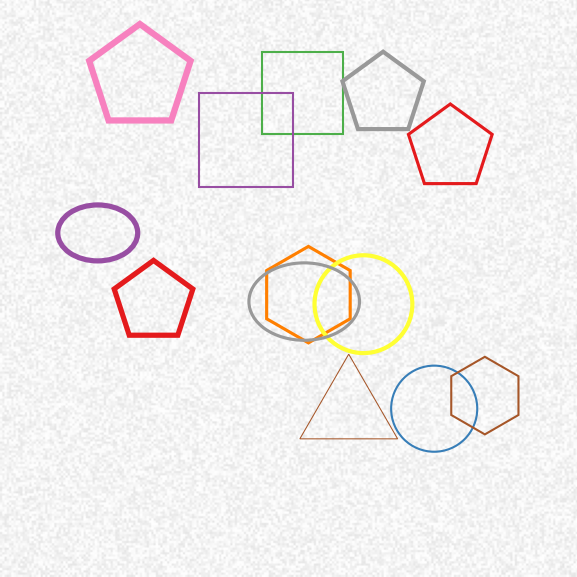[{"shape": "pentagon", "thickness": 2.5, "radius": 0.36, "center": [0.266, 0.477]}, {"shape": "pentagon", "thickness": 1.5, "radius": 0.38, "center": [0.78, 0.743]}, {"shape": "circle", "thickness": 1, "radius": 0.37, "center": [0.752, 0.291]}, {"shape": "square", "thickness": 1, "radius": 0.35, "center": [0.524, 0.838]}, {"shape": "square", "thickness": 1, "radius": 0.41, "center": [0.426, 0.757]}, {"shape": "oval", "thickness": 2.5, "radius": 0.35, "center": [0.169, 0.596]}, {"shape": "hexagon", "thickness": 1.5, "radius": 0.42, "center": [0.534, 0.489]}, {"shape": "circle", "thickness": 2, "radius": 0.42, "center": [0.629, 0.472]}, {"shape": "triangle", "thickness": 0.5, "radius": 0.49, "center": [0.604, 0.288]}, {"shape": "hexagon", "thickness": 1, "radius": 0.34, "center": [0.84, 0.314]}, {"shape": "pentagon", "thickness": 3, "radius": 0.46, "center": [0.242, 0.865]}, {"shape": "oval", "thickness": 1.5, "radius": 0.48, "center": [0.527, 0.477]}, {"shape": "pentagon", "thickness": 2, "radius": 0.37, "center": [0.663, 0.836]}]